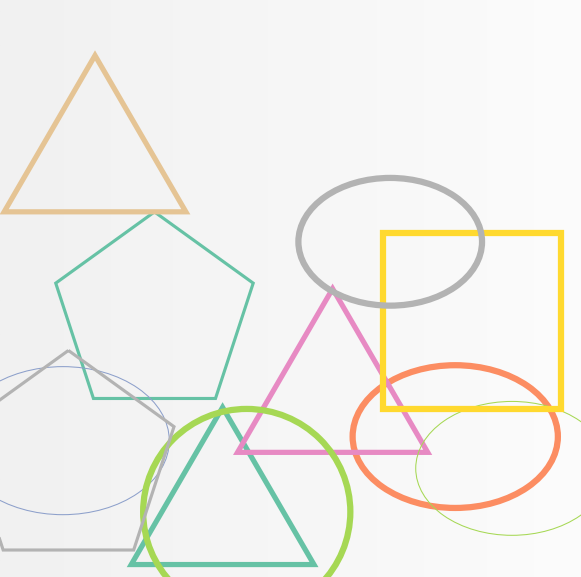[{"shape": "triangle", "thickness": 2.5, "radius": 0.91, "center": [0.383, 0.112]}, {"shape": "pentagon", "thickness": 1.5, "radius": 0.89, "center": [0.266, 0.454]}, {"shape": "oval", "thickness": 3, "radius": 0.88, "center": [0.783, 0.243]}, {"shape": "oval", "thickness": 0.5, "radius": 0.92, "center": [0.108, 0.236]}, {"shape": "triangle", "thickness": 2.5, "radius": 0.94, "center": [0.572, 0.31]}, {"shape": "circle", "thickness": 3, "radius": 0.89, "center": [0.425, 0.113]}, {"shape": "oval", "thickness": 0.5, "radius": 0.83, "center": [0.881, 0.188]}, {"shape": "square", "thickness": 3, "radius": 0.76, "center": [0.812, 0.443]}, {"shape": "triangle", "thickness": 2.5, "radius": 0.9, "center": [0.163, 0.723]}, {"shape": "pentagon", "thickness": 1.5, "radius": 0.96, "center": [0.118, 0.201]}, {"shape": "oval", "thickness": 3, "radius": 0.79, "center": [0.671, 0.58]}]